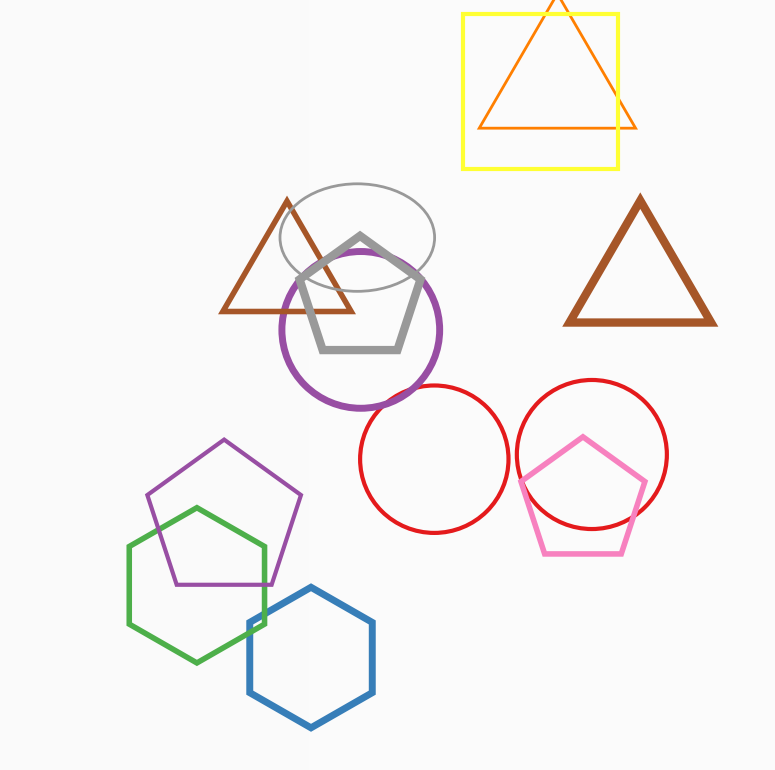[{"shape": "circle", "thickness": 1.5, "radius": 0.48, "center": [0.764, 0.41]}, {"shape": "circle", "thickness": 1.5, "radius": 0.48, "center": [0.56, 0.404]}, {"shape": "hexagon", "thickness": 2.5, "radius": 0.46, "center": [0.401, 0.146]}, {"shape": "hexagon", "thickness": 2, "radius": 0.5, "center": [0.254, 0.24]}, {"shape": "circle", "thickness": 2.5, "radius": 0.51, "center": [0.466, 0.572]}, {"shape": "pentagon", "thickness": 1.5, "radius": 0.52, "center": [0.289, 0.325]}, {"shape": "triangle", "thickness": 1, "radius": 0.58, "center": [0.719, 0.892]}, {"shape": "square", "thickness": 1.5, "radius": 0.5, "center": [0.697, 0.881]}, {"shape": "triangle", "thickness": 3, "radius": 0.53, "center": [0.826, 0.634]}, {"shape": "triangle", "thickness": 2, "radius": 0.48, "center": [0.37, 0.643]}, {"shape": "pentagon", "thickness": 2, "radius": 0.42, "center": [0.752, 0.349]}, {"shape": "oval", "thickness": 1, "radius": 0.5, "center": [0.461, 0.691]}, {"shape": "pentagon", "thickness": 3, "radius": 0.41, "center": [0.465, 0.612]}]